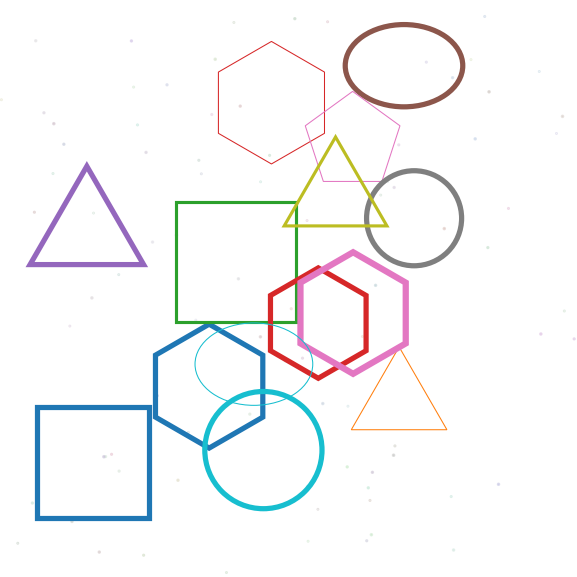[{"shape": "hexagon", "thickness": 2.5, "radius": 0.54, "center": [0.362, 0.331]}, {"shape": "square", "thickness": 2.5, "radius": 0.48, "center": [0.161, 0.198]}, {"shape": "triangle", "thickness": 0.5, "radius": 0.48, "center": [0.691, 0.303]}, {"shape": "square", "thickness": 1.5, "radius": 0.52, "center": [0.409, 0.546]}, {"shape": "hexagon", "thickness": 2.5, "radius": 0.48, "center": [0.551, 0.44]}, {"shape": "hexagon", "thickness": 0.5, "radius": 0.53, "center": [0.47, 0.821]}, {"shape": "triangle", "thickness": 2.5, "radius": 0.57, "center": [0.15, 0.598]}, {"shape": "oval", "thickness": 2.5, "radius": 0.51, "center": [0.7, 0.885]}, {"shape": "hexagon", "thickness": 3, "radius": 0.53, "center": [0.611, 0.457]}, {"shape": "pentagon", "thickness": 0.5, "radius": 0.43, "center": [0.611, 0.755]}, {"shape": "circle", "thickness": 2.5, "radius": 0.41, "center": [0.717, 0.621]}, {"shape": "triangle", "thickness": 1.5, "radius": 0.51, "center": [0.581, 0.659]}, {"shape": "oval", "thickness": 0.5, "radius": 0.51, "center": [0.44, 0.369]}, {"shape": "circle", "thickness": 2.5, "radius": 0.51, "center": [0.456, 0.22]}]